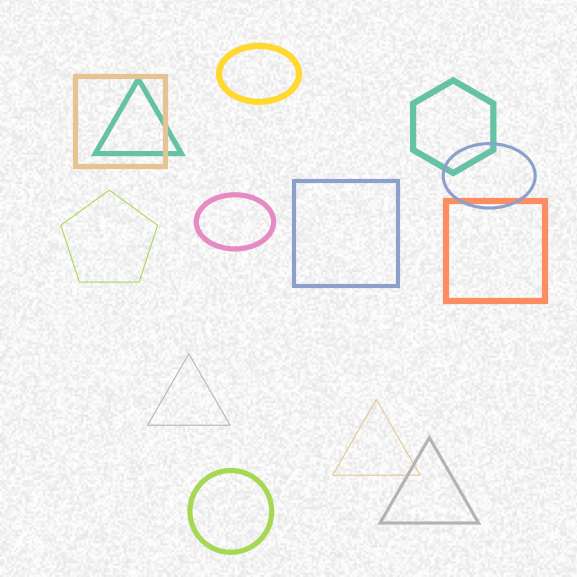[{"shape": "hexagon", "thickness": 3, "radius": 0.4, "center": [0.785, 0.78]}, {"shape": "triangle", "thickness": 2.5, "radius": 0.43, "center": [0.24, 0.776]}, {"shape": "square", "thickness": 3, "radius": 0.43, "center": [0.857, 0.564]}, {"shape": "square", "thickness": 2, "radius": 0.45, "center": [0.599, 0.595]}, {"shape": "oval", "thickness": 1.5, "radius": 0.4, "center": [0.847, 0.695]}, {"shape": "oval", "thickness": 2.5, "radius": 0.34, "center": [0.407, 0.615]}, {"shape": "circle", "thickness": 2.5, "radius": 0.35, "center": [0.4, 0.114]}, {"shape": "pentagon", "thickness": 0.5, "radius": 0.44, "center": [0.189, 0.582]}, {"shape": "oval", "thickness": 3, "radius": 0.35, "center": [0.449, 0.871]}, {"shape": "square", "thickness": 2.5, "radius": 0.39, "center": [0.208, 0.789]}, {"shape": "triangle", "thickness": 0.5, "radius": 0.44, "center": [0.652, 0.22]}, {"shape": "triangle", "thickness": 1.5, "radius": 0.49, "center": [0.743, 0.143]}, {"shape": "triangle", "thickness": 0.5, "radius": 0.41, "center": [0.327, 0.304]}]